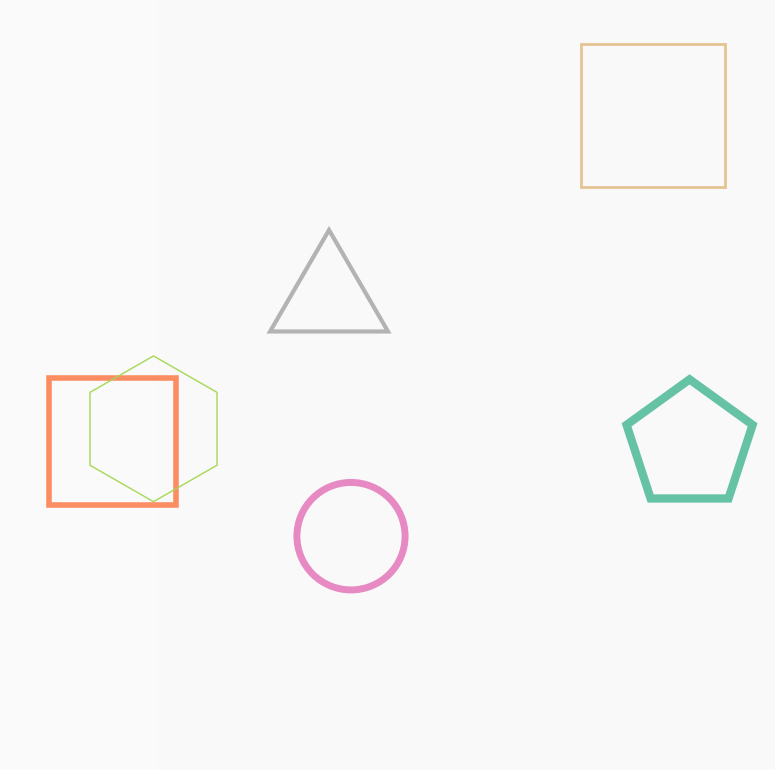[{"shape": "pentagon", "thickness": 3, "radius": 0.43, "center": [0.89, 0.422]}, {"shape": "square", "thickness": 2, "radius": 0.41, "center": [0.145, 0.426]}, {"shape": "circle", "thickness": 2.5, "radius": 0.35, "center": [0.453, 0.304]}, {"shape": "hexagon", "thickness": 0.5, "radius": 0.47, "center": [0.198, 0.443]}, {"shape": "square", "thickness": 1, "radius": 0.46, "center": [0.843, 0.85]}, {"shape": "triangle", "thickness": 1.5, "radius": 0.44, "center": [0.425, 0.613]}]